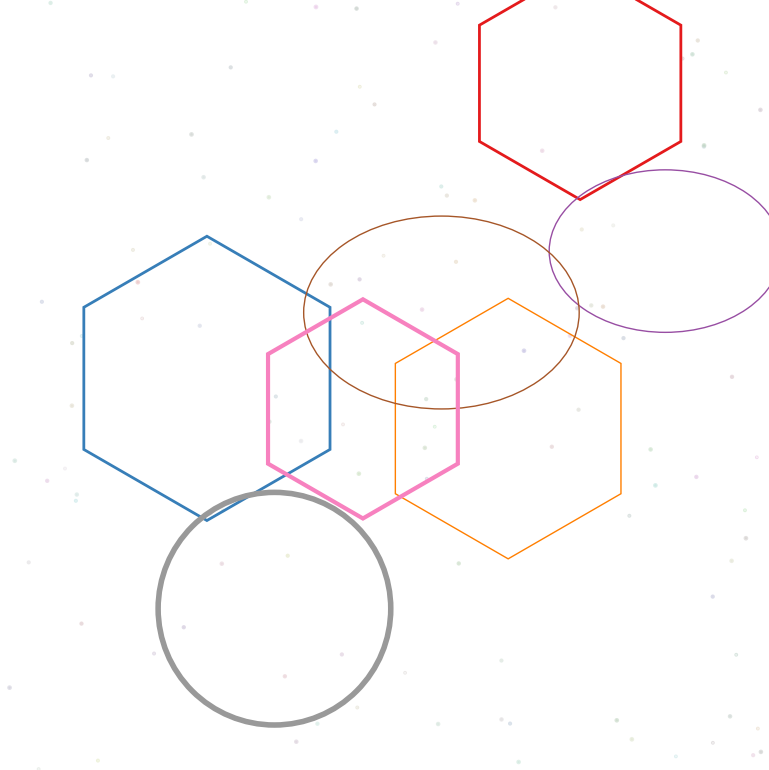[{"shape": "hexagon", "thickness": 1, "radius": 0.76, "center": [0.753, 0.892]}, {"shape": "hexagon", "thickness": 1, "radius": 0.92, "center": [0.269, 0.509]}, {"shape": "oval", "thickness": 0.5, "radius": 0.75, "center": [0.864, 0.674]}, {"shape": "hexagon", "thickness": 0.5, "radius": 0.85, "center": [0.66, 0.443]}, {"shape": "oval", "thickness": 0.5, "radius": 0.89, "center": [0.573, 0.594]}, {"shape": "hexagon", "thickness": 1.5, "radius": 0.71, "center": [0.471, 0.469]}, {"shape": "circle", "thickness": 2, "radius": 0.76, "center": [0.356, 0.209]}]